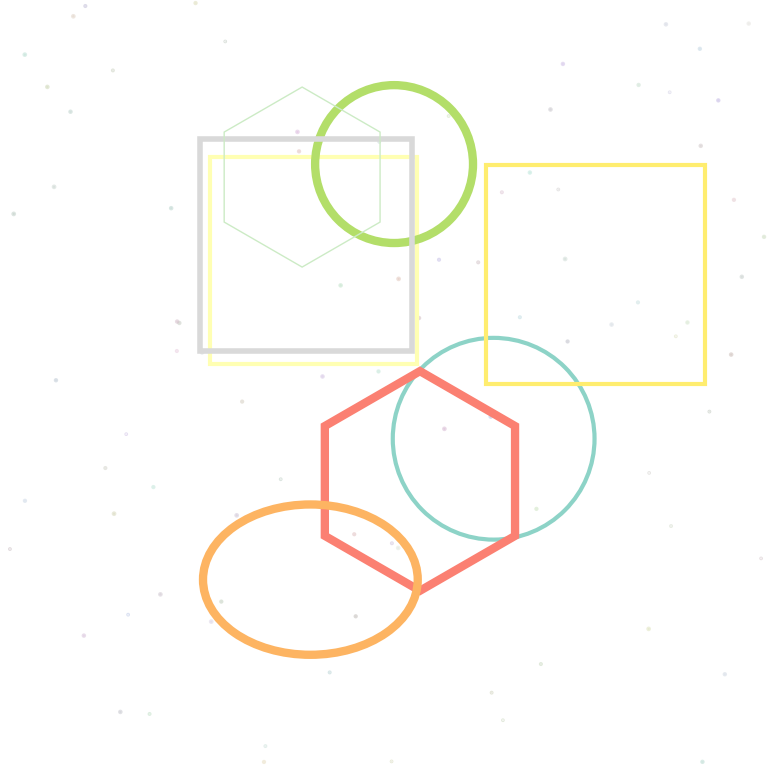[{"shape": "circle", "thickness": 1.5, "radius": 0.66, "center": [0.641, 0.43]}, {"shape": "square", "thickness": 1.5, "radius": 0.67, "center": [0.407, 0.662]}, {"shape": "hexagon", "thickness": 3, "radius": 0.71, "center": [0.545, 0.375]}, {"shape": "oval", "thickness": 3, "radius": 0.7, "center": [0.403, 0.247]}, {"shape": "circle", "thickness": 3, "radius": 0.51, "center": [0.512, 0.787]}, {"shape": "square", "thickness": 2, "radius": 0.69, "center": [0.398, 0.682]}, {"shape": "hexagon", "thickness": 0.5, "radius": 0.58, "center": [0.392, 0.77]}, {"shape": "square", "thickness": 1.5, "radius": 0.71, "center": [0.773, 0.644]}]